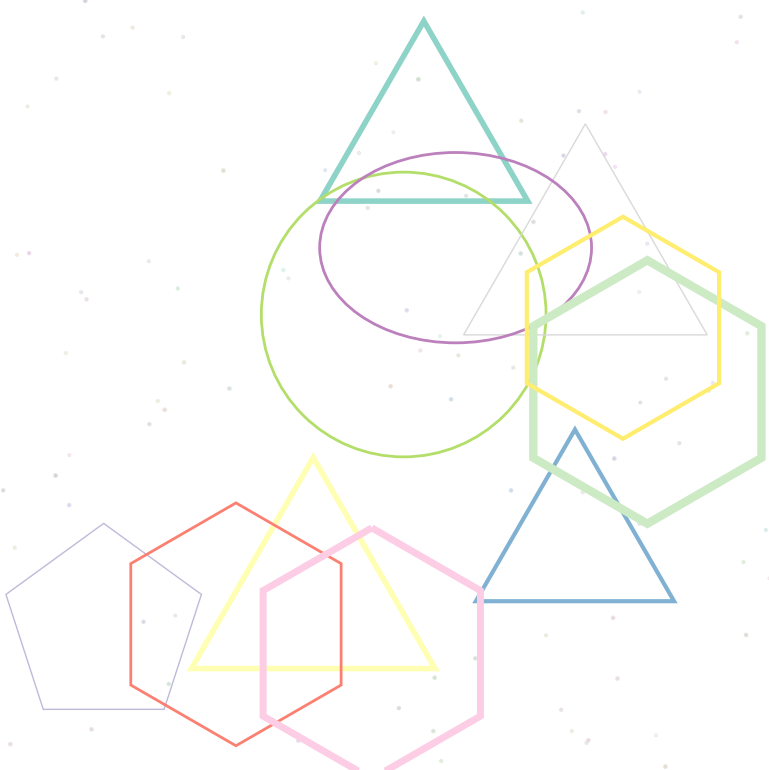[{"shape": "triangle", "thickness": 2, "radius": 0.78, "center": [0.55, 0.817]}, {"shape": "triangle", "thickness": 2, "radius": 0.91, "center": [0.407, 0.223]}, {"shape": "pentagon", "thickness": 0.5, "radius": 0.67, "center": [0.135, 0.187]}, {"shape": "hexagon", "thickness": 1, "radius": 0.79, "center": [0.306, 0.189]}, {"shape": "triangle", "thickness": 1.5, "radius": 0.74, "center": [0.747, 0.294]}, {"shape": "circle", "thickness": 1, "radius": 0.92, "center": [0.524, 0.592]}, {"shape": "hexagon", "thickness": 2.5, "radius": 0.81, "center": [0.483, 0.151]}, {"shape": "triangle", "thickness": 0.5, "radius": 0.91, "center": [0.76, 0.656]}, {"shape": "oval", "thickness": 1, "radius": 0.88, "center": [0.592, 0.678]}, {"shape": "hexagon", "thickness": 3, "radius": 0.86, "center": [0.841, 0.491]}, {"shape": "hexagon", "thickness": 1.5, "radius": 0.72, "center": [0.809, 0.574]}]